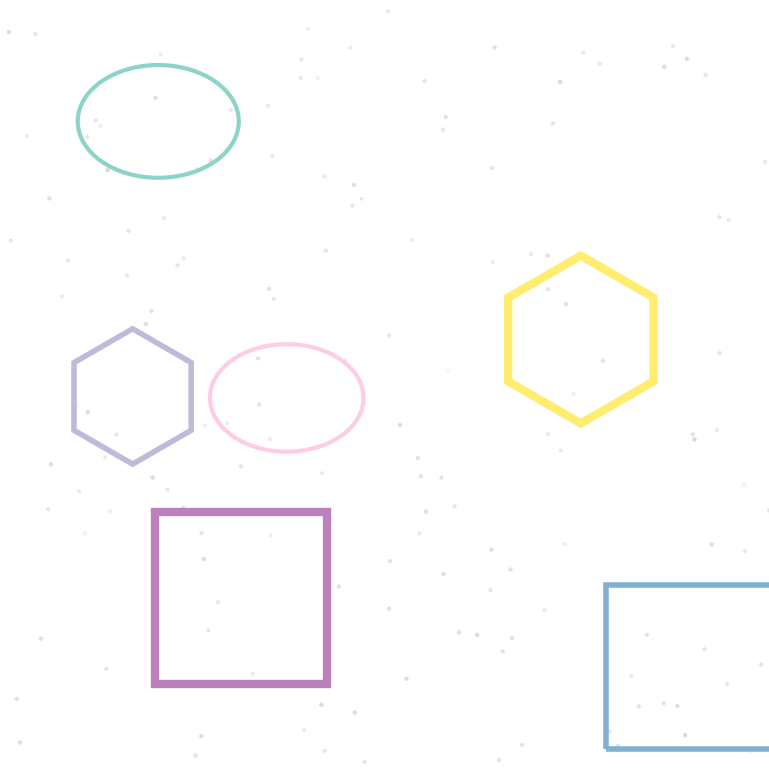[{"shape": "oval", "thickness": 1.5, "radius": 0.52, "center": [0.206, 0.842]}, {"shape": "hexagon", "thickness": 2, "radius": 0.44, "center": [0.172, 0.485]}, {"shape": "square", "thickness": 2, "radius": 0.53, "center": [0.894, 0.134]}, {"shape": "oval", "thickness": 1.5, "radius": 0.5, "center": [0.372, 0.483]}, {"shape": "square", "thickness": 3, "radius": 0.56, "center": [0.313, 0.223]}, {"shape": "hexagon", "thickness": 3, "radius": 0.54, "center": [0.754, 0.559]}]